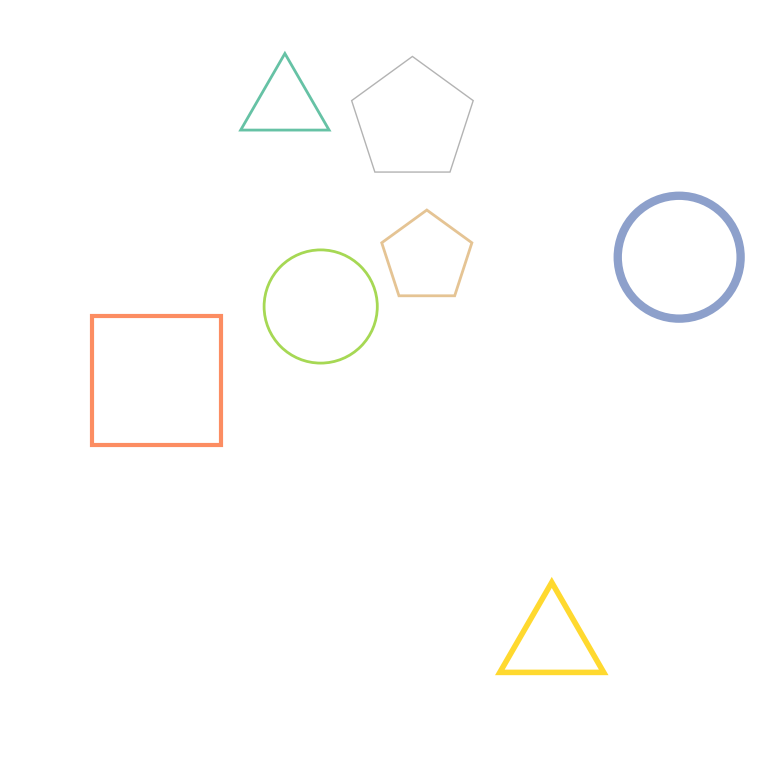[{"shape": "triangle", "thickness": 1, "radius": 0.33, "center": [0.37, 0.864]}, {"shape": "square", "thickness": 1.5, "radius": 0.42, "center": [0.203, 0.506]}, {"shape": "circle", "thickness": 3, "radius": 0.4, "center": [0.882, 0.666]}, {"shape": "circle", "thickness": 1, "radius": 0.37, "center": [0.416, 0.602]}, {"shape": "triangle", "thickness": 2, "radius": 0.39, "center": [0.717, 0.166]}, {"shape": "pentagon", "thickness": 1, "radius": 0.31, "center": [0.554, 0.666]}, {"shape": "pentagon", "thickness": 0.5, "radius": 0.41, "center": [0.536, 0.844]}]